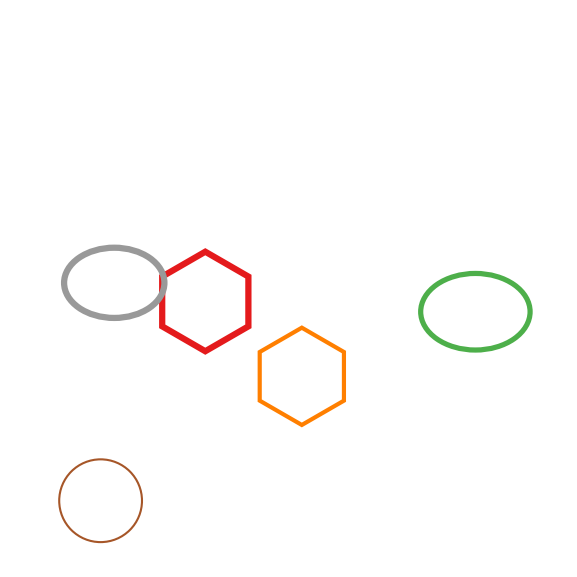[{"shape": "hexagon", "thickness": 3, "radius": 0.43, "center": [0.355, 0.477]}, {"shape": "oval", "thickness": 2.5, "radius": 0.47, "center": [0.823, 0.459]}, {"shape": "hexagon", "thickness": 2, "radius": 0.42, "center": [0.523, 0.347]}, {"shape": "circle", "thickness": 1, "radius": 0.36, "center": [0.174, 0.132]}, {"shape": "oval", "thickness": 3, "radius": 0.43, "center": [0.198, 0.509]}]